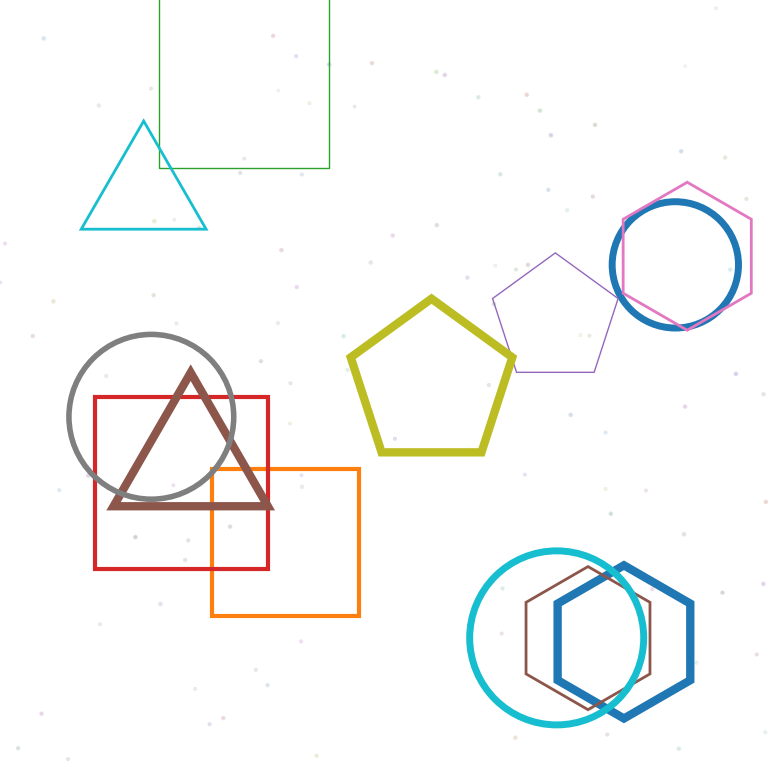[{"shape": "circle", "thickness": 2.5, "radius": 0.41, "center": [0.877, 0.656]}, {"shape": "hexagon", "thickness": 3, "radius": 0.5, "center": [0.81, 0.166]}, {"shape": "square", "thickness": 1.5, "radius": 0.48, "center": [0.371, 0.295]}, {"shape": "square", "thickness": 0.5, "radius": 0.55, "center": [0.317, 0.892]}, {"shape": "square", "thickness": 1.5, "radius": 0.56, "center": [0.236, 0.373]}, {"shape": "pentagon", "thickness": 0.5, "radius": 0.43, "center": [0.721, 0.586]}, {"shape": "triangle", "thickness": 3, "radius": 0.58, "center": [0.248, 0.4]}, {"shape": "hexagon", "thickness": 1, "radius": 0.46, "center": [0.764, 0.171]}, {"shape": "hexagon", "thickness": 1, "radius": 0.48, "center": [0.893, 0.667]}, {"shape": "circle", "thickness": 2, "radius": 0.54, "center": [0.197, 0.459]}, {"shape": "pentagon", "thickness": 3, "radius": 0.55, "center": [0.56, 0.502]}, {"shape": "triangle", "thickness": 1, "radius": 0.47, "center": [0.187, 0.749]}, {"shape": "circle", "thickness": 2.5, "radius": 0.57, "center": [0.723, 0.172]}]